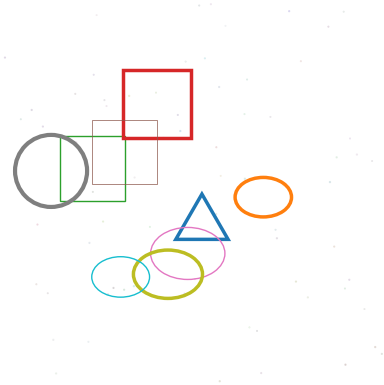[{"shape": "triangle", "thickness": 2.5, "radius": 0.39, "center": [0.524, 0.417]}, {"shape": "oval", "thickness": 2.5, "radius": 0.37, "center": [0.684, 0.488]}, {"shape": "square", "thickness": 1, "radius": 0.42, "center": [0.24, 0.562]}, {"shape": "square", "thickness": 2.5, "radius": 0.44, "center": [0.409, 0.729]}, {"shape": "square", "thickness": 0.5, "radius": 0.42, "center": [0.323, 0.606]}, {"shape": "oval", "thickness": 1, "radius": 0.48, "center": [0.488, 0.342]}, {"shape": "circle", "thickness": 3, "radius": 0.47, "center": [0.133, 0.556]}, {"shape": "oval", "thickness": 2.5, "radius": 0.45, "center": [0.436, 0.288]}, {"shape": "oval", "thickness": 1, "radius": 0.38, "center": [0.313, 0.281]}]